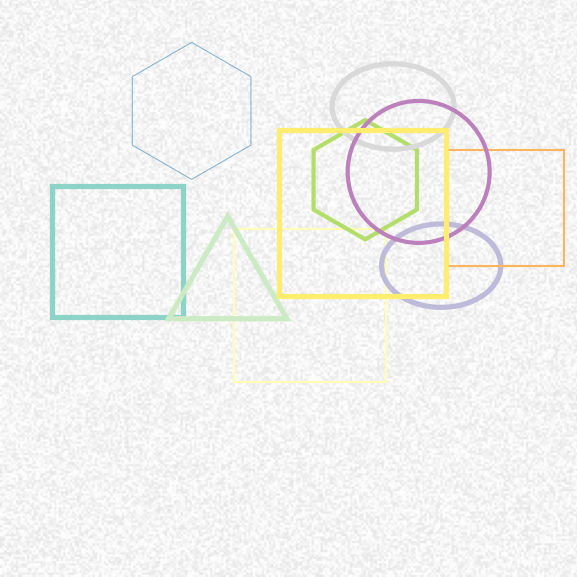[{"shape": "square", "thickness": 2.5, "radius": 0.57, "center": [0.203, 0.563]}, {"shape": "square", "thickness": 1, "radius": 0.66, "center": [0.537, 0.471]}, {"shape": "oval", "thickness": 2.5, "radius": 0.52, "center": [0.764, 0.539]}, {"shape": "hexagon", "thickness": 0.5, "radius": 0.59, "center": [0.332, 0.807]}, {"shape": "square", "thickness": 1, "radius": 0.5, "center": [0.876, 0.639]}, {"shape": "hexagon", "thickness": 2, "radius": 0.52, "center": [0.632, 0.688]}, {"shape": "oval", "thickness": 2.5, "radius": 0.53, "center": [0.681, 0.815]}, {"shape": "circle", "thickness": 2, "radius": 0.61, "center": [0.725, 0.701]}, {"shape": "triangle", "thickness": 2.5, "radius": 0.59, "center": [0.394, 0.506]}, {"shape": "square", "thickness": 2.5, "radius": 0.72, "center": [0.628, 0.63]}]